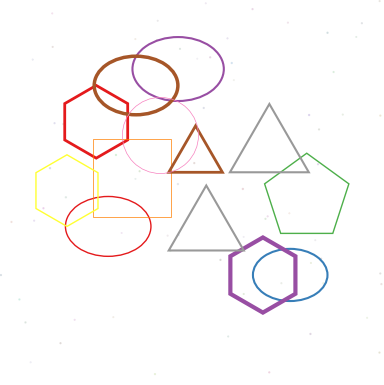[{"shape": "hexagon", "thickness": 2, "radius": 0.47, "center": [0.25, 0.684]}, {"shape": "oval", "thickness": 1, "radius": 0.56, "center": [0.281, 0.412]}, {"shape": "oval", "thickness": 1.5, "radius": 0.48, "center": [0.754, 0.286]}, {"shape": "pentagon", "thickness": 1, "radius": 0.58, "center": [0.797, 0.487]}, {"shape": "hexagon", "thickness": 3, "radius": 0.49, "center": [0.683, 0.286]}, {"shape": "oval", "thickness": 1.5, "radius": 0.59, "center": [0.463, 0.821]}, {"shape": "square", "thickness": 0.5, "radius": 0.51, "center": [0.343, 0.537]}, {"shape": "hexagon", "thickness": 1, "radius": 0.47, "center": [0.174, 0.505]}, {"shape": "triangle", "thickness": 2, "radius": 0.4, "center": [0.508, 0.593]}, {"shape": "oval", "thickness": 2.5, "radius": 0.54, "center": [0.353, 0.778]}, {"shape": "circle", "thickness": 0.5, "radius": 0.49, "center": [0.417, 0.648]}, {"shape": "triangle", "thickness": 1.5, "radius": 0.56, "center": [0.536, 0.406]}, {"shape": "triangle", "thickness": 1.5, "radius": 0.59, "center": [0.7, 0.612]}]